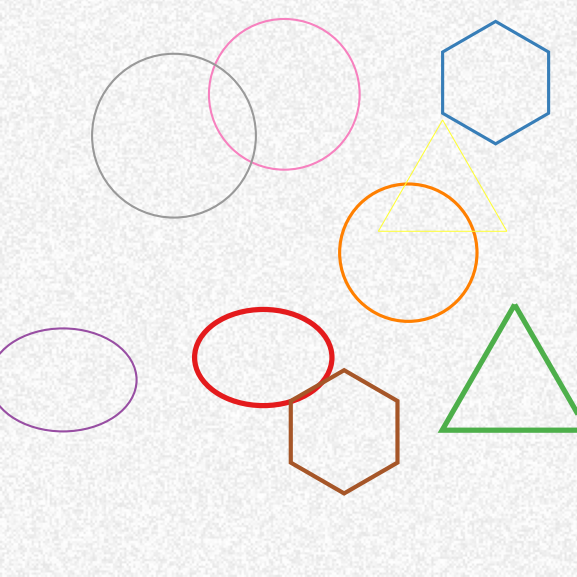[{"shape": "oval", "thickness": 2.5, "radius": 0.59, "center": [0.456, 0.38]}, {"shape": "hexagon", "thickness": 1.5, "radius": 0.53, "center": [0.858, 0.856]}, {"shape": "triangle", "thickness": 2.5, "radius": 0.72, "center": [0.891, 0.327]}, {"shape": "oval", "thickness": 1, "radius": 0.64, "center": [0.109, 0.341]}, {"shape": "circle", "thickness": 1.5, "radius": 0.59, "center": [0.707, 0.562]}, {"shape": "triangle", "thickness": 0.5, "radius": 0.64, "center": [0.766, 0.663]}, {"shape": "hexagon", "thickness": 2, "radius": 0.53, "center": [0.596, 0.251]}, {"shape": "circle", "thickness": 1, "radius": 0.65, "center": [0.492, 0.836]}, {"shape": "circle", "thickness": 1, "radius": 0.71, "center": [0.301, 0.764]}]